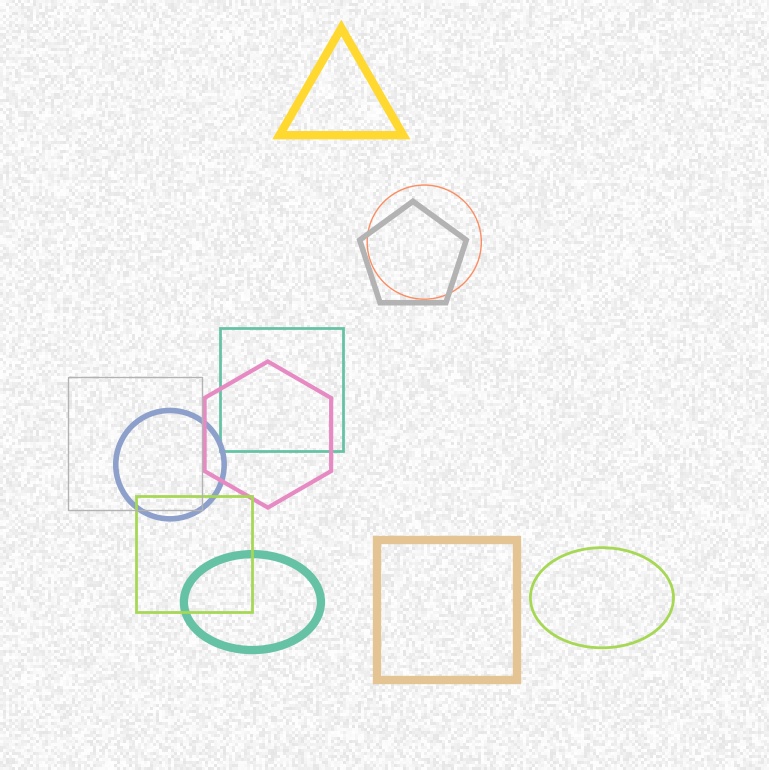[{"shape": "oval", "thickness": 3, "radius": 0.44, "center": [0.328, 0.218]}, {"shape": "square", "thickness": 1, "radius": 0.4, "center": [0.366, 0.494]}, {"shape": "circle", "thickness": 0.5, "radius": 0.37, "center": [0.551, 0.686]}, {"shape": "circle", "thickness": 2, "radius": 0.35, "center": [0.221, 0.397]}, {"shape": "hexagon", "thickness": 1.5, "radius": 0.47, "center": [0.348, 0.436]}, {"shape": "oval", "thickness": 1, "radius": 0.46, "center": [0.782, 0.224]}, {"shape": "square", "thickness": 1, "radius": 0.38, "center": [0.252, 0.281]}, {"shape": "triangle", "thickness": 3, "radius": 0.46, "center": [0.443, 0.871]}, {"shape": "square", "thickness": 3, "radius": 0.46, "center": [0.58, 0.208]}, {"shape": "pentagon", "thickness": 2, "radius": 0.36, "center": [0.536, 0.666]}, {"shape": "square", "thickness": 0.5, "radius": 0.43, "center": [0.175, 0.424]}]